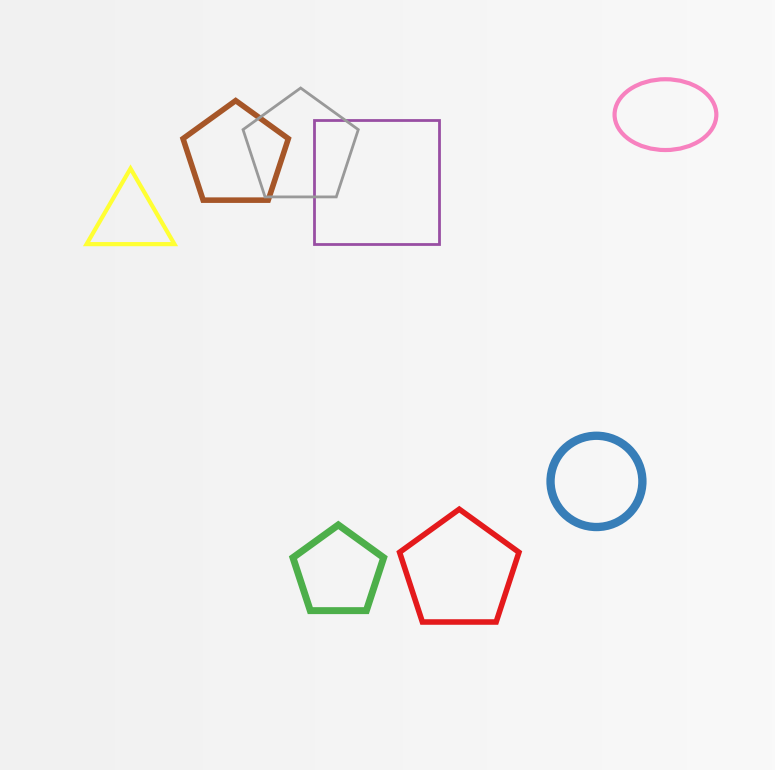[{"shape": "pentagon", "thickness": 2, "radius": 0.4, "center": [0.593, 0.258]}, {"shape": "circle", "thickness": 3, "radius": 0.3, "center": [0.77, 0.375]}, {"shape": "pentagon", "thickness": 2.5, "radius": 0.31, "center": [0.437, 0.257]}, {"shape": "square", "thickness": 1, "radius": 0.4, "center": [0.486, 0.764]}, {"shape": "triangle", "thickness": 1.5, "radius": 0.33, "center": [0.168, 0.716]}, {"shape": "pentagon", "thickness": 2, "radius": 0.36, "center": [0.304, 0.798]}, {"shape": "oval", "thickness": 1.5, "radius": 0.33, "center": [0.859, 0.851]}, {"shape": "pentagon", "thickness": 1, "radius": 0.39, "center": [0.388, 0.808]}]